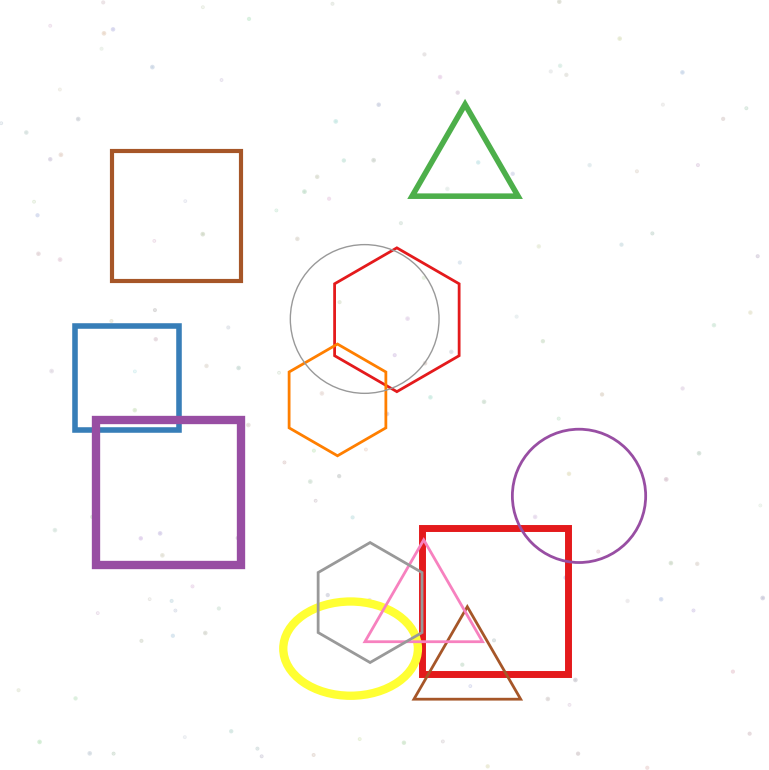[{"shape": "hexagon", "thickness": 1, "radius": 0.47, "center": [0.515, 0.585]}, {"shape": "square", "thickness": 2.5, "radius": 0.47, "center": [0.643, 0.22]}, {"shape": "square", "thickness": 2, "radius": 0.34, "center": [0.164, 0.51]}, {"shape": "triangle", "thickness": 2, "radius": 0.4, "center": [0.604, 0.785]}, {"shape": "circle", "thickness": 1, "radius": 0.43, "center": [0.752, 0.356]}, {"shape": "square", "thickness": 3, "radius": 0.47, "center": [0.219, 0.36]}, {"shape": "hexagon", "thickness": 1, "radius": 0.36, "center": [0.438, 0.481]}, {"shape": "oval", "thickness": 3, "radius": 0.44, "center": [0.455, 0.158]}, {"shape": "square", "thickness": 1.5, "radius": 0.42, "center": [0.229, 0.72]}, {"shape": "triangle", "thickness": 1, "radius": 0.4, "center": [0.607, 0.132]}, {"shape": "triangle", "thickness": 1, "radius": 0.44, "center": [0.55, 0.211]}, {"shape": "circle", "thickness": 0.5, "radius": 0.48, "center": [0.474, 0.586]}, {"shape": "hexagon", "thickness": 1, "radius": 0.39, "center": [0.481, 0.217]}]